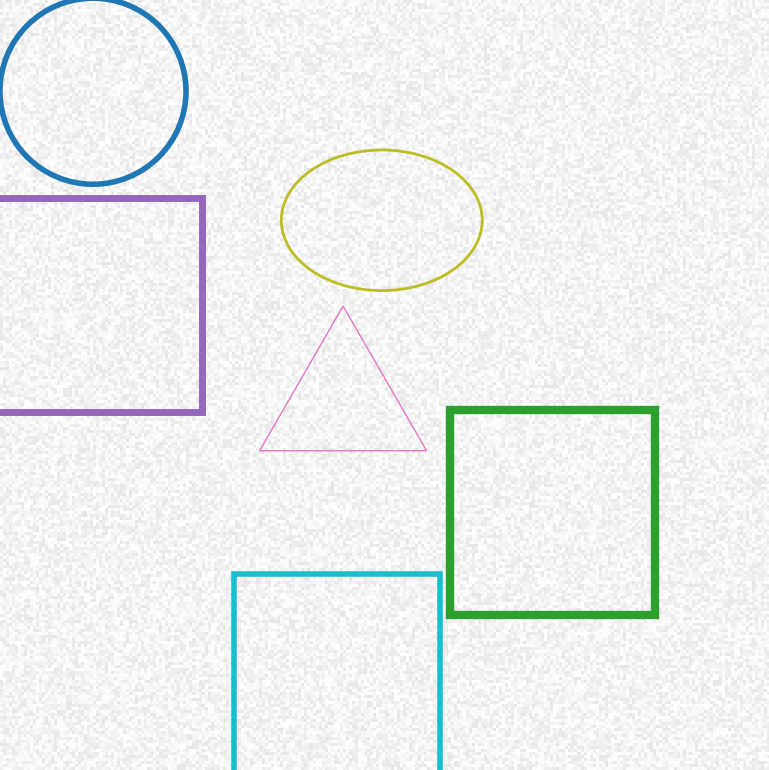[{"shape": "circle", "thickness": 2, "radius": 0.6, "center": [0.121, 0.882]}, {"shape": "square", "thickness": 3, "radius": 0.67, "center": [0.717, 0.335]}, {"shape": "square", "thickness": 2.5, "radius": 0.7, "center": [0.123, 0.604]}, {"shape": "triangle", "thickness": 0.5, "radius": 0.63, "center": [0.446, 0.477]}, {"shape": "oval", "thickness": 1, "radius": 0.65, "center": [0.496, 0.714]}, {"shape": "square", "thickness": 2, "radius": 0.67, "center": [0.438, 0.122]}]